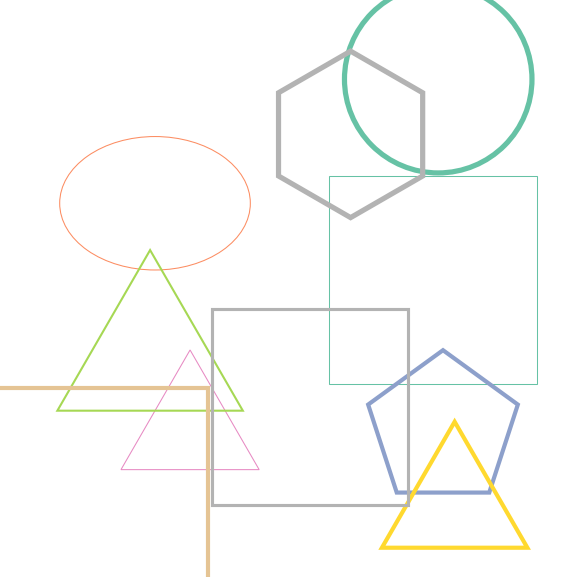[{"shape": "square", "thickness": 0.5, "radius": 0.9, "center": [0.75, 0.514]}, {"shape": "circle", "thickness": 2.5, "radius": 0.81, "center": [0.759, 0.862]}, {"shape": "oval", "thickness": 0.5, "radius": 0.83, "center": [0.268, 0.647]}, {"shape": "pentagon", "thickness": 2, "radius": 0.68, "center": [0.767, 0.256]}, {"shape": "triangle", "thickness": 0.5, "radius": 0.69, "center": [0.329, 0.255]}, {"shape": "triangle", "thickness": 1, "radius": 0.93, "center": [0.26, 0.381]}, {"shape": "triangle", "thickness": 2, "radius": 0.73, "center": [0.787, 0.123]}, {"shape": "square", "thickness": 2, "radius": 0.94, "center": [0.171, 0.138]}, {"shape": "square", "thickness": 1.5, "radius": 0.85, "center": [0.537, 0.294]}, {"shape": "hexagon", "thickness": 2.5, "radius": 0.72, "center": [0.607, 0.766]}]